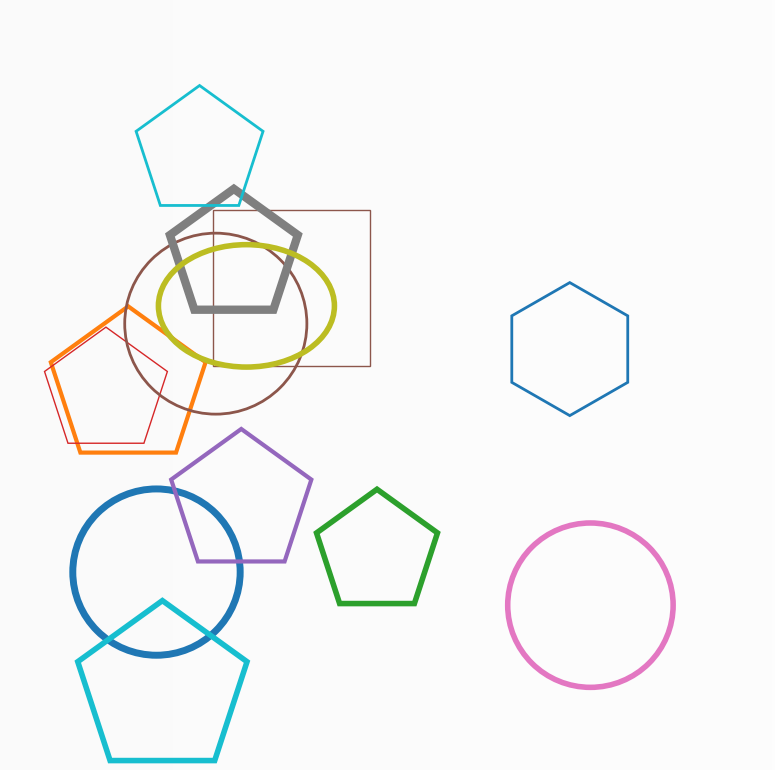[{"shape": "hexagon", "thickness": 1, "radius": 0.43, "center": [0.735, 0.547]}, {"shape": "circle", "thickness": 2.5, "radius": 0.54, "center": [0.202, 0.257]}, {"shape": "pentagon", "thickness": 1.5, "radius": 0.52, "center": [0.165, 0.497]}, {"shape": "pentagon", "thickness": 2, "radius": 0.41, "center": [0.486, 0.283]}, {"shape": "pentagon", "thickness": 0.5, "radius": 0.42, "center": [0.137, 0.492]}, {"shape": "pentagon", "thickness": 1.5, "radius": 0.48, "center": [0.311, 0.348]}, {"shape": "square", "thickness": 0.5, "radius": 0.51, "center": [0.377, 0.626]}, {"shape": "circle", "thickness": 1, "radius": 0.59, "center": [0.278, 0.58]}, {"shape": "circle", "thickness": 2, "radius": 0.53, "center": [0.762, 0.214]}, {"shape": "pentagon", "thickness": 3, "radius": 0.43, "center": [0.302, 0.668]}, {"shape": "oval", "thickness": 2, "radius": 0.57, "center": [0.318, 0.603]}, {"shape": "pentagon", "thickness": 1, "radius": 0.43, "center": [0.258, 0.803]}, {"shape": "pentagon", "thickness": 2, "radius": 0.57, "center": [0.21, 0.105]}]